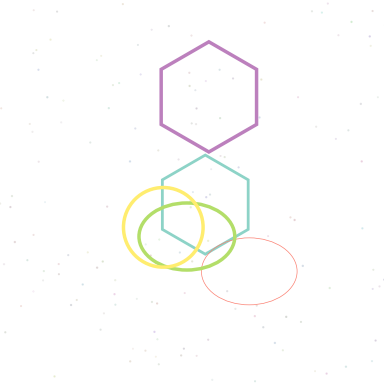[{"shape": "hexagon", "thickness": 2, "radius": 0.64, "center": [0.533, 0.469]}, {"shape": "oval", "thickness": 0.5, "radius": 0.62, "center": [0.647, 0.295]}, {"shape": "oval", "thickness": 2.5, "radius": 0.62, "center": [0.485, 0.386]}, {"shape": "hexagon", "thickness": 2.5, "radius": 0.72, "center": [0.543, 0.748]}, {"shape": "circle", "thickness": 2.5, "radius": 0.52, "center": [0.424, 0.41]}]